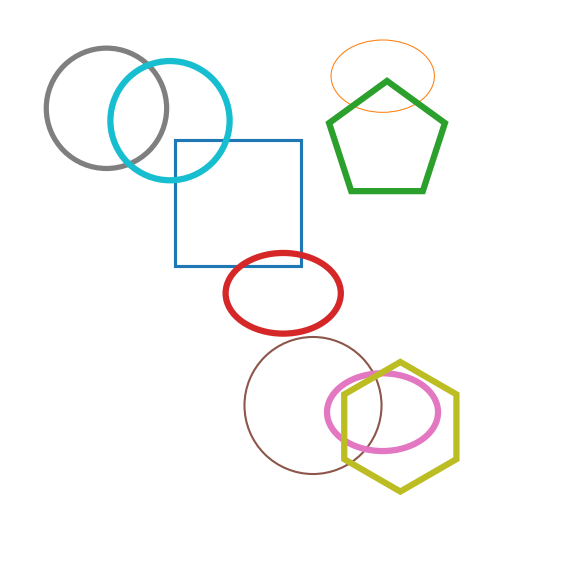[{"shape": "square", "thickness": 1.5, "radius": 0.54, "center": [0.412, 0.647]}, {"shape": "oval", "thickness": 0.5, "radius": 0.45, "center": [0.663, 0.867]}, {"shape": "pentagon", "thickness": 3, "radius": 0.53, "center": [0.67, 0.753]}, {"shape": "oval", "thickness": 3, "radius": 0.5, "center": [0.49, 0.491]}, {"shape": "circle", "thickness": 1, "radius": 0.59, "center": [0.542, 0.297]}, {"shape": "oval", "thickness": 3, "radius": 0.48, "center": [0.662, 0.285]}, {"shape": "circle", "thickness": 2.5, "radius": 0.52, "center": [0.184, 0.812]}, {"shape": "hexagon", "thickness": 3, "radius": 0.56, "center": [0.693, 0.26]}, {"shape": "circle", "thickness": 3, "radius": 0.52, "center": [0.294, 0.79]}]